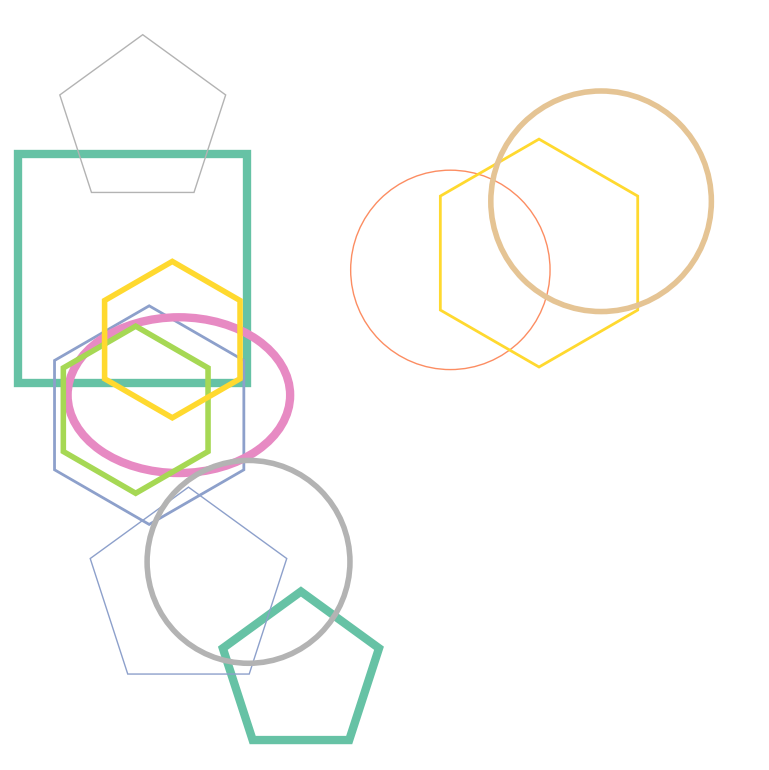[{"shape": "square", "thickness": 3, "radius": 0.74, "center": [0.172, 0.651]}, {"shape": "pentagon", "thickness": 3, "radius": 0.53, "center": [0.391, 0.125]}, {"shape": "circle", "thickness": 0.5, "radius": 0.65, "center": [0.585, 0.65]}, {"shape": "hexagon", "thickness": 1, "radius": 0.71, "center": [0.194, 0.461]}, {"shape": "pentagon", "thickness": 0.5, "radius": 0.67, "center": [0.245, 0.233]}, {"shape": "oval", "thickness": 3, "radius": 0.72, "center": [0.232, 0.487]}, {"shape": "hexagon", "thickness": 2, "radius": 0.54, "center": [0.176, 0.468]}, {"shape": "hexagon", "thickness": 2, "radius": 0.51, "center": [0.224, 0.559]}, {"shape": "hexagon", "thickness": 1, "radius": 0.74, "center": [0.7, 0.671]}, {"shape": "circle", "thickness": 2, "radius": 0.72, "center": [0.781, 0.739]}, {"shape": "circle", "thickness": 2, "radius": 0.66, "center": [0.323, 0.27]}, {"shape": "pentagon", "thickness": 0.5, "radius": 0.57, "center": [0.185, 0.842]}]